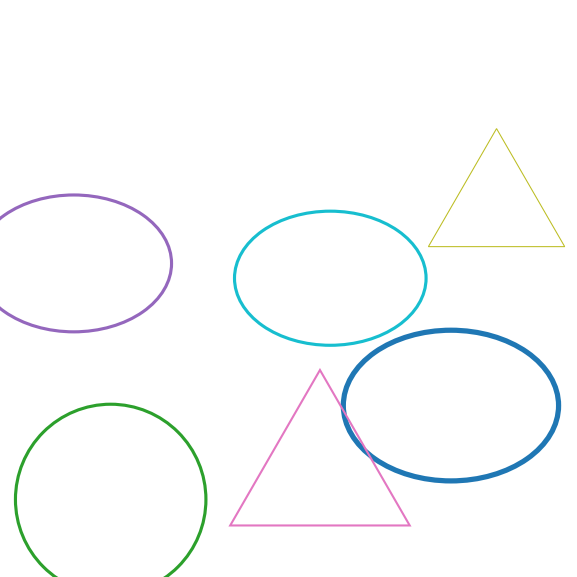[{"shape": "oval", "thickness": 2.5, "radius": 0.93, "center": [0.781, 0.297]}, {"shape": "circle", "thickness": 1.5, "radius": 0.82, "center": [0.192, 0.134]}, {"shape": "oval", "thickness": 1.5, "radius": 0.85, "center": [0.128, 0.543]}, {"shape": "triangle", "thickness": 1, "radius": 0.9, "center": [0.554, 0.179]}, {"shape": "triangle", "thickness": 0.5, "radius": 0.68, "center": [0.86, 0.64]}, {"shape": "oval", "thickness": 1.5, "radius": 0.83, "center": [0.572, 0.517]}]